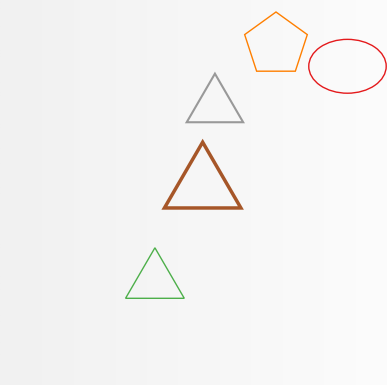[{"shape": "oval", "thickness": 1, "radius": 0.5, "center": [0.897, 0.828]}, {"shape": "triangle", "thickness": 1, "radius": 0.44, "center": [0.4, 0.269]}, {"shape": "pentagon", "thickness": 1, "radius": 0.42, "center": [0.712, 0.884]}, {"shape": "triangle", "thickness": 2.5, "radius": 0.57, "center": [0.523, 0.517]}, {"shape": "triangle", "thickness": 1.5, "radius": 0.42, "center": [0.555, 0.725]}]